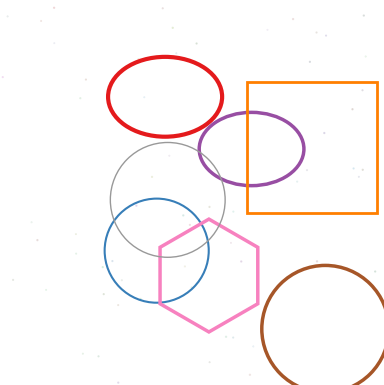[{"shape": "oval", "thickness": 3, "radius": 0.74, "center": [0.429, 0.749]}, {"shape": "circle", "thickness": 1.5, "radius": 0.68, "center": [0.407, 0.349]}, {"shape": "oval", "thickness": 2.5, "radius": 0.68, "center": [0.653, 0.613]}, {"shape": "square", "thickness": 2, "radius": 0.85, "center": [0.81, 0.617]}, {"shape": "circle", "thickness": 2.5, "radius": 0.82, "center": [0.845, 0.146]}, {"shape": "hexagon", "thickness": 2.5, "radius": 0.73, "center": [0.543, 0.284]}, {"shape": "circle", "thickness": 1, "radius": 0.75, "center": [0.436, 0.481]}]